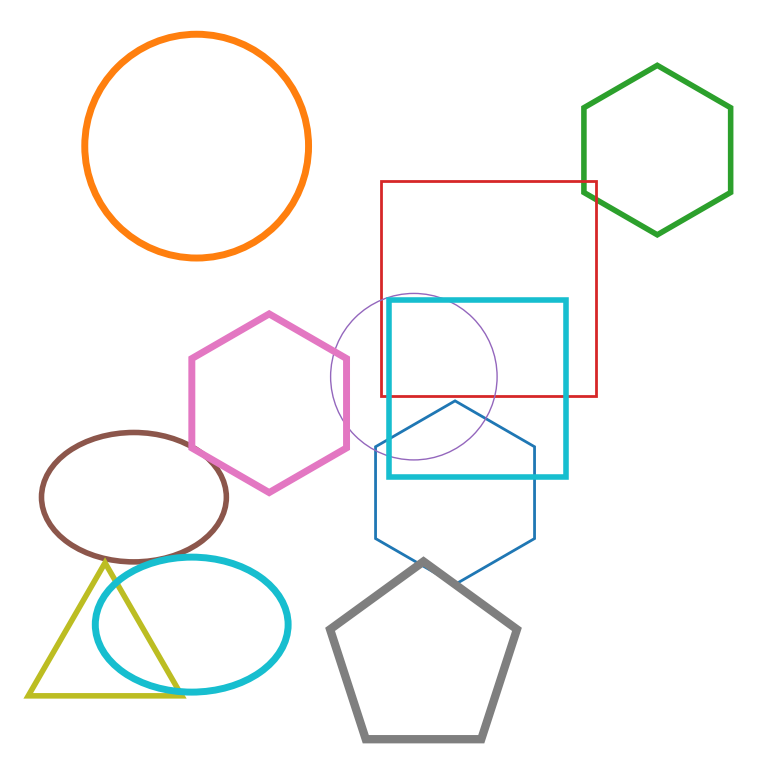[{"shape": "hexagon", "thickness": 1, "radius": 0.6, "center": [0.591, 0.36]}, {"shape": "circle", "thickness": 2.5, "radius": 0.73, "center": [0.255, 0.81]}, {"shape": "hexagon", "thickness": 2, "radius": 0.55, "center": [0.854, 0.805]}, {"shape": "square", "thickness": 1, "radius": 0.7, "center": [0.635, 0.626]}, {"shape": "circle", "thickness": 0.5, "radius": 0.54, "center": [0.537, 0.511]}, {"shape": "oval", "thickness": 2, "radius": 0.6, "center": [0.174, 0.354]}, {"shape": "hexagon", "thickness": 2.5, "radius": 0.58, "center": [0.35, 0.476]}, {"shape": "pentagon", "thickness": 3, "radius": 0.64, "center": [0.55, 0.143]}, {"shape": "triangle", "thickness": 2, "radius": 0.58, "center": [0.136, 0.154]}, {"shape": "square", "thickness": 2, "radius": 0.57, "center": [0.62, 0.495]}, {"shape": "oval", "thickness": 2.5, "radius": 0.63, "center": [0.249, 0.189]}]